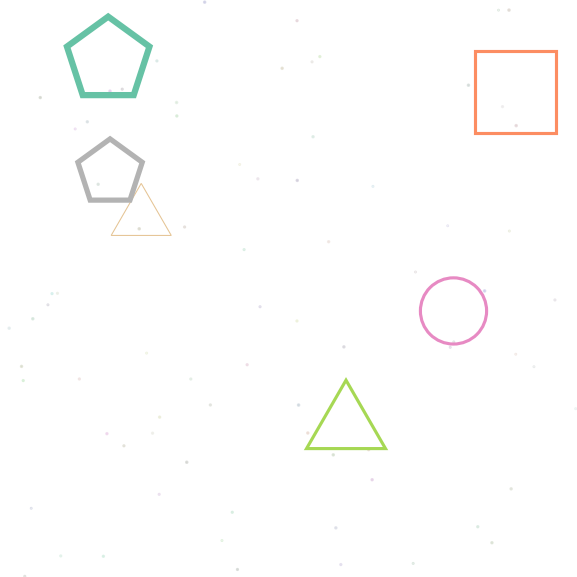[{"shape": "pentagon", "thickness": 3, "radius": 0.38, "center": [0.187, 0.895]}, {"shape": "square", "thickness": 1.5, "radius": 0.35, "center": [0.893, 0.839]}, {"shape": "circle", "thickness": 1.5, "radius": 0.29, "center": [0.785, 0.461]}, {"shape": "triangle", "thickness": 1.5, "radius": 0.39, "center": [0.599, 0.262]}, {"shape": "triangle", "thickness": 0.5, "radius": 0.3, "center": [0.245, 0.621]}, {"shape": "pentagon", "thickness": 2.5, "radius": 0.29, "center": [0.191, 0.7]}]